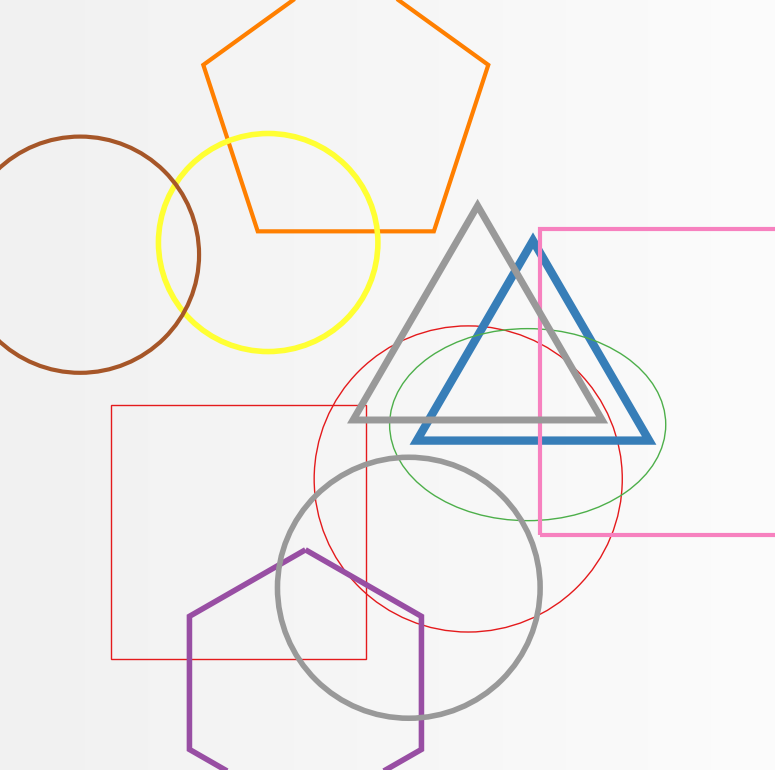[{"shape": "square", "thickness": 0.5, "radius": 0.82, "center": [0.308, 0.309]}, {"shape": "circle", "thickness": 0.5, "radius": 0.99, "center": [0.604, 0.378]}, {"shape": "triangle", "thickness": 3, "radius": 0.87, "center": [0.688, 0.514]}, {"shape": "oval", "thickness": 0.5, "radius": 0.89, "center": [0.681, 0.449]}, {"shape": "hexagon", "thickness": 2, "radius": 0.86, "center": [0.394, 0.113]}, {"shape": "pentagon", "thickness": 1.5, "radius": 0.97, "center": [0.446, 0.856]}, {"shape": "circle", "thickness": 2, "radius": 0.71, "center": [0.346, 0.685]}, {"shape": "circle", "thickness": 1.5, "radius": 0.77, "center": [0.103, 0.669]}, {"shape": "square", "thickness": 1.5, "radius": 0.99, "center": [0.896, 0.504]}, {"shape": "circle", "thickness": 2, "radius": 0.85, "center": [0.527, 0.237]}, {"shape": "triangle", "thickness": 2.5, "radius": 0.93, "center": [0.616, 0.547]}]